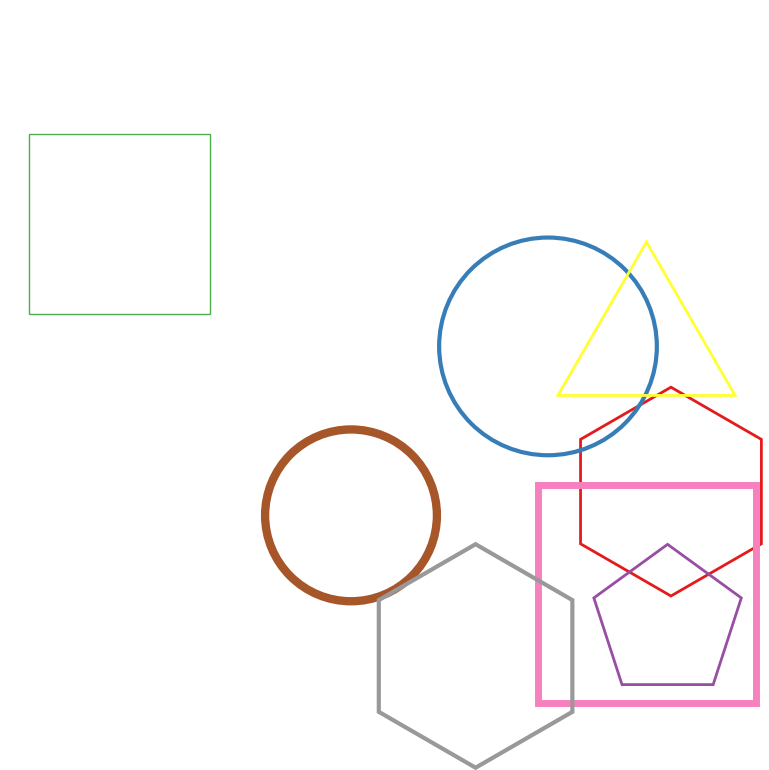[{"shape": "hexagon", "thickness": 1, "radius": 0.68, "center": [0.871, 0.362]}, {"shape": "circle", "thickness": 1.5, "radius": 0.71, "center": [0.712, 0.55]}, {"shape": "square", "thickness": 0.5, "radius": 0.59, "center": [0.155, 0.709]}, {"shape": "pentagon", "thickness": 1, "radius": 0.5, "center": [0.867, 0.192]}, {"shape": "triangle", "thickness": 1, "radius": 0.66, "center": [0.84, 0.553]}, {"shape": "circle", "thickness": 3, "radius": 0.56, "center": [0.456, 0.331]}, {"shape": "square", "thickness": 2.5, "radius": 0.71, "center": [0.84, 0.229]}, {"shape": "hexagon", "thickness": 1.5, "radius": 0.73, "center": [0.618, 0.148]}]